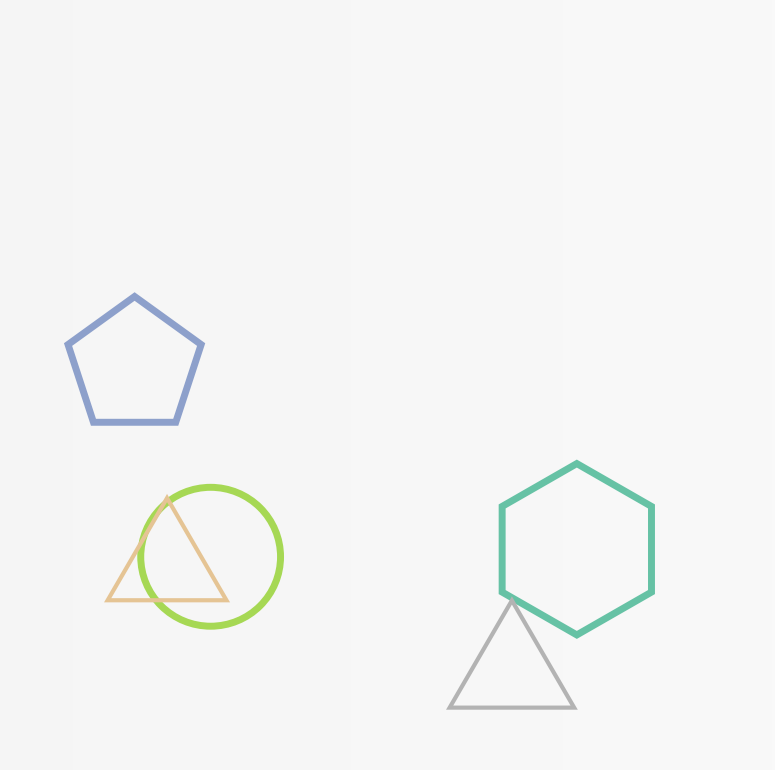[{"shape": "hexagon", "thickness": 2.5, "radius": 0.56, "center": [0.744, 0.287]}, {"shape": "pentagon", "thickness": 2.5, "radius": 0.45, "center": [0.174, 0.525]}, {"shape": "circle", "thickness": 2.5, "radius": 0.45, "center": [0.272, 0.277]}, {"shape": "triangle", "thickness": 1.5, "radius": 0.44, "center": [0.216, 0.265]}, {"shape": "triangle", "thickness": 1.5, "radius": 0.46, "center": [0.661, 0.127]}]